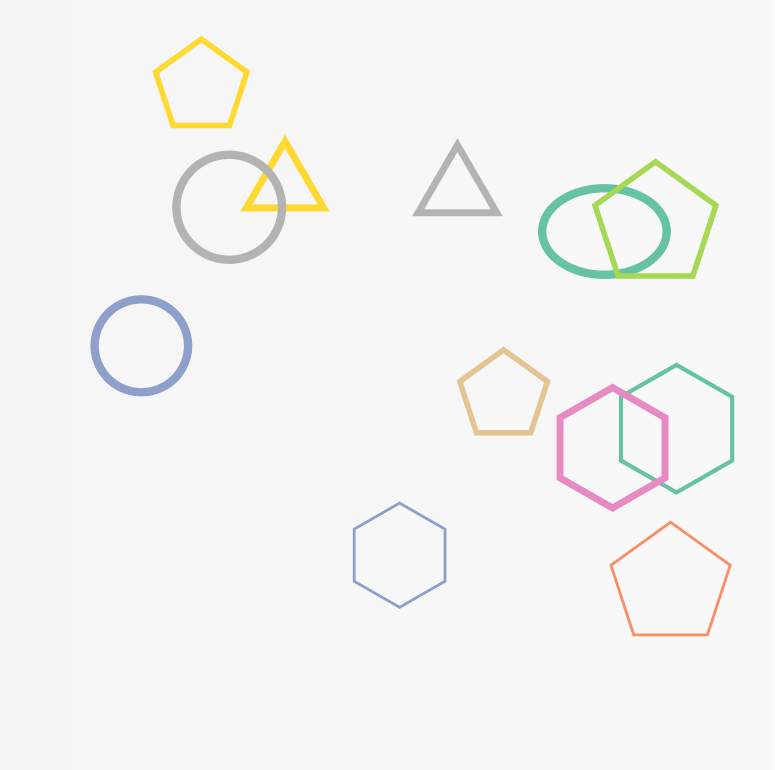[{"shape": "hexagon", "thickness": 1.5, "radius": 0.41, "center": [0.873, 0.443]}, {"shape": "oval", "thickness": 3, "radius": 0.4, "center": [0.78, 0.699]}, {"shape": "pentagon", "thickness": 1, "radius": 0.4, "center": [0.865, 0.241]}, {"shape": "hexagon", "thickness": 1, "radius": 0.34, "center": [0.516, 0.279]}, {"shape": "circle", "thickness": 3, "radius": 0.3, "center": [0.182, 0.551]}, {"shape": "hexagon", "thickness": 2.5, "radius": 0.39, "center": [0.79, 0.418]}, {"shape": "pentagon", "thickness": 2, "radius": 0.41, "center": [0.846, 0.708]}, {"shape": "pentagon", "thickness": 2, "radius": 0.31, "center": [0.26, 0.887]}, {"shape": "triangle", "thickness": 2.5, "radius": 0.29, "center": [0.368, 0.759]}, {"shape": "pentagon", "thickness": 2, "radius": 0.3, "center": [0.65, 0.486]}, {"shape": "circle", "thickness": 3, "radius": 0.34, "center": [0.296, 0.731]}, {"shape": "triangle", "thickness": 2.5, "radius": 0.29, "center": [0.59, 0.753]}]